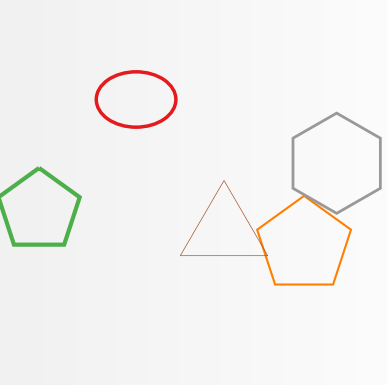[{"shape": "oval", "thickness": 2.5, "radius": 0.51, "center": [0.351, 0.742]}, {"shape": "pentagon", "thickness": 3, "radius": 0.55, "center": [0.101, 0.454]}, {"shape": "pentagon", "thickness": 1.5, "radius": 0.64, "center": [0.785, 0.364]}, {"shape": "triangle", "thickness": 0.5, "radius": 0.65, "center": [0.578, 0.401]}, {"shape": "hexagon", "thickness": 2, "radius": 0.65, "center": [0.869, 0.576]}]